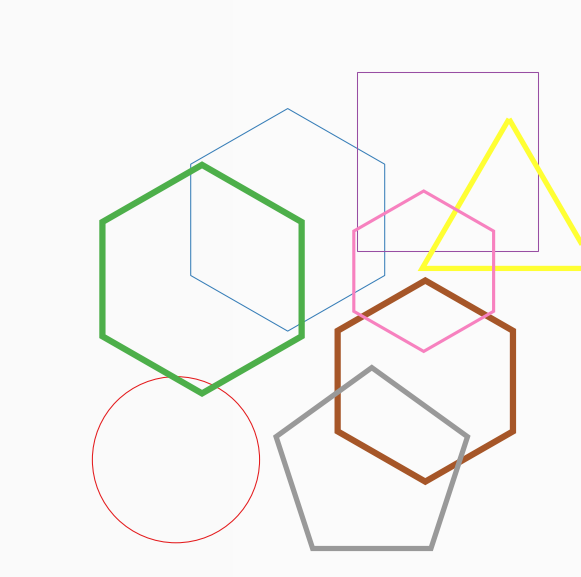[{"shape": "circle", "thickness": 0.5, "radius": 0.72, "center": [0.303, 0.203]}, {"shape": "hexagon", "thickness": 0.5, "radius": 0.96, "center": [0.495, 0.618]}, {"shape": "hexagon", "thickness": 3, "radius": 0.99, "center": [0.348, 0.516]}, {"shape": "square", "thickness": 0.5, "radius": 0.78, "center": [0.77, 0.72]}, {"shape": "triangle", "thickness": 2.5, "radius": 0.86, "center": [0.876, 0.621]}, {"shape": "hexagon", "thickness": 3, "radius": 0.87, "center": [0.732, 0.339]}, {"shape": "hexagon", "thickness": 1.5, "radius": 0.69, "center": [0.729, 0.53]}, {"shape": "pentagon", "thickness": 2.5, "radius": 0.87, "center": [0.64, 0.189]}]